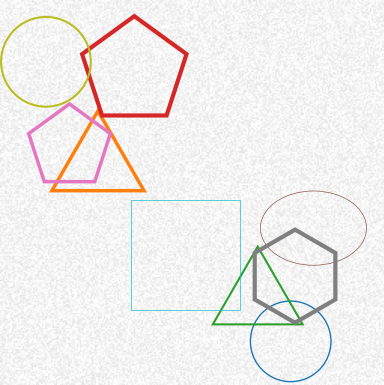[{"shape": "circle", "thickness": 1, "radius": 0.52, "center": [0.755, 0.113]}, {"shape": "triangle", "thickness": 2.5, "radius": 0.69, "center": [0.254, 0.574]}, {"shape": "triangle", "thickness": 1.5, "radius": 0.67, "center": [0.669, 0.225]}, {"shape": "pentagon", "thickness": 3, "radius": 0.71, "center": [0.349, 0.815]}, {"shape": "oval", "thickness": 0.5, "radius": 0.69, "center": [0.814, 0.407]}, {"shape": "pentagon", "thickness": 2.5, "radius": 0.56, "center": [0.181, 0.618]}, {"shape": "hexagon", "thickness": 3, "radius": 0.6, "center": [0.766, 0.283]}, {"shape": "circle", "thickness": 1.5, "radius": 0.58, "center": [0.119, 0.84]}, {"shape": "square", "thickness": 0.5, "radius": 0.71, "center": [0.482, 0.338]}]